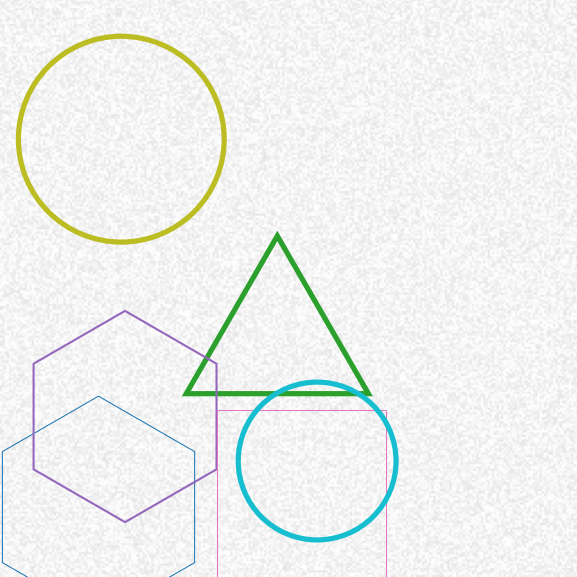[{"shape": "hexagon", "thickness": 0.5, "radius": 0.96, "center": [0.171, 0.121]}, {"shape": "triangle", "thickness": 2.5, "radius": 0.91, "center": [0.48, 0.408]}, {"shape": "hexagon", "thickness": 1, "radius": 0.91, "center": [0.217, 0.278]}, {"shape": "square", "thickness": 0.5, "radius": 0.73, "center": [0.522, 0.142]}, {"shape": "circle", "thickness": 2.5, "radius": 0.89, "center": [0.21, 0.758]}, {"shape": "circle", "thickness": 2.5, "radius": 0.68, "center": [0.549, 0.201]}]